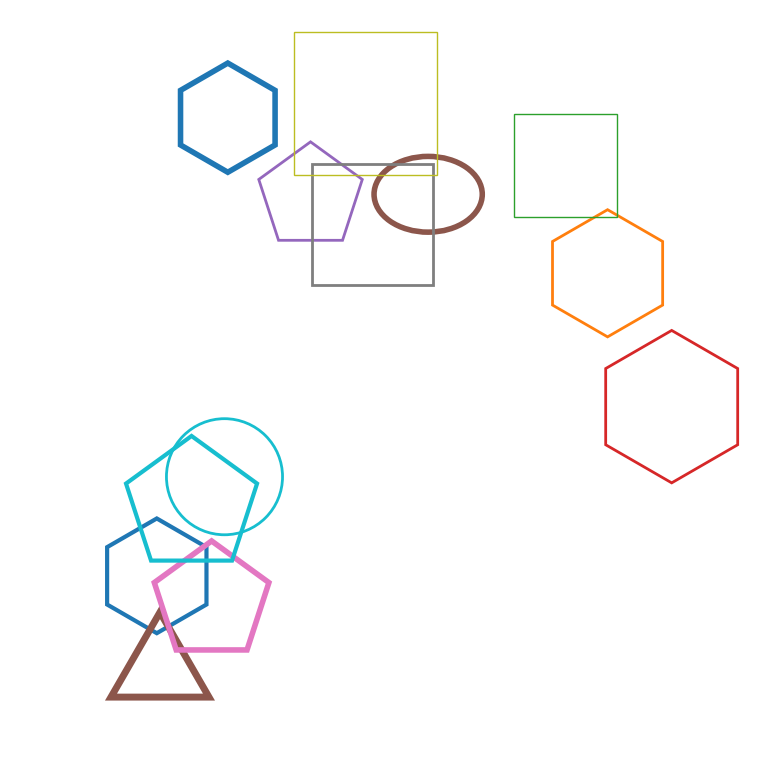[{"shape": "hexagon", "thickness": 1.5, "radius": 0.37, "center": [0.204, 0.252]}, {"shape": "hexagon", "thickness": 2, "radius": 0.35, "center": [0.296, 0.847]}, {"shape": "hexagon", "thickness": 1, "radius": 0.41, "center": [0.789, 0.645]}, {"shape": "square", "thickness": 0.5, "radius": 0.33, "center": [0.734, 0.785]}, {"shape": "hexagon", "thickness": 1, "radius": 0.49, "center": [0.872, 0.472]}, {"shape": "pentagon", "thickness": 1, "radius": 0.35, "center": [0.403, 0.745]}, {"shape": "oval", "thickness": 2, "radius": 0.35, "center": [0.556, 0.748]}, {"shape": "triangle", "thickness": 2.5, "radius": 0.37, "center": [0.208, 0.131]}, {"shape": "pentagon", "thickness": 2, "radius": 0.39, "center": [0.275, 0.219]}, {"shape": "square", "thickness": 1, "radius": 0.39, "center": [0.484, 0.708]}, {"shape": "square", "thickness": 0.5, "radius": 0.46, "center": [0.474, 0.866]}, {"shape": "circle", "thickness": 1, "radius": 0.38, "center": [0.292, 0.381]}, {"shape": "pentagon", "thickness": 1.5, "radius": 0.45, "center": [0.249, 0.344]}]